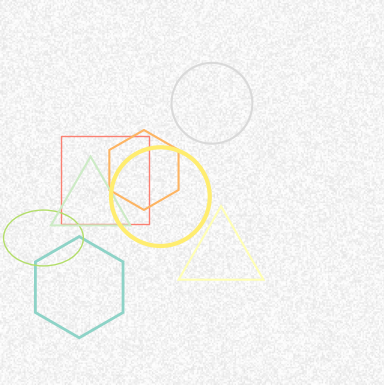[{"shape": "hexagon", "thickness": 2, "radius": 0.66, "center": [0.206, 0.254]}, {"shape": "triangle", "thickness": 1.5, "radius": 0.64, "center": [0.574, 0.337]}, {"shape": "square", "thickness": 1, "radius": 0.57, "center": [0.273, 0.533]}, {"shape": "hexagon", "thickness": 1.5, "radius": 0.52, "center": [0.374, 0.559]}, {"shape": "oval", "thickness": 1, "radius": 0.52, "center": [0.113, 0.382]}, {"shape": "circle", "thickness": 1.5, "radius": 0.52, "center": [0.551, 0.732]}, {"shape": "triangle", "thickness": 1.5, "radius": 0.6, "center": [0.235, 0.474]}, {"shape": "circle", "thickness": 3, "radius": 0.64, "center": [0.417, 0.489]}]